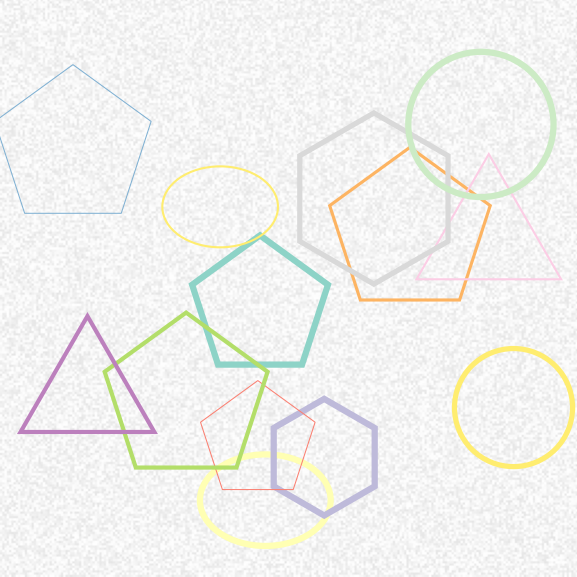[{"shape": "pentagon", "thickness": 3, "radius": 0.62, "center": [0.45, 0.468]}, {"shape": "oval", "thickness": 3, "radius": 0.57, "center": [0.459, 0.133]}, {"shape": "hexagon", "thickness": 3, "radius": 0.5, "center": [0.561, 0.207]}, {"shape": "pentagon", "thickness": 0.5, "radius": 0.52, "center": [0.446, 0.236]}, {"shape": "pentagon", "thickness": 0.5, "radius": 0.71, "center": [0.126, 0.745]}, {"shape": "pentagon", "thickness": 1.5, "radius": 0.73, "center": [0.71, 0.598]}, {"shape": "pentagon", "thickness": 2, "radius": 0.74, "center": [0.322, 0.31]}, {"shape": "triangle", "thickness": 1, "radius": 0.72, "center": [0.846, 0.588]}, {"shape": "hexagon", "thickness": 2.5, "radius": 0.74, "center": [0.647, 0.655]}, {"shape": "triangle", "thickness": 2, "radius": 0.67, "center": [0.151, 0.318]}, {"shape": "circle", "thickness": 3, "radius": 0.63, "center": [0.833, 0.784]}, {"shape": "circle", "thickness": 2.5, "radius": 0.51, "center": [0.889, 0.293]}, {"shape": "oval", "thickness": 1, "radius": 0.5, "center": [0.381, 0.641]}]